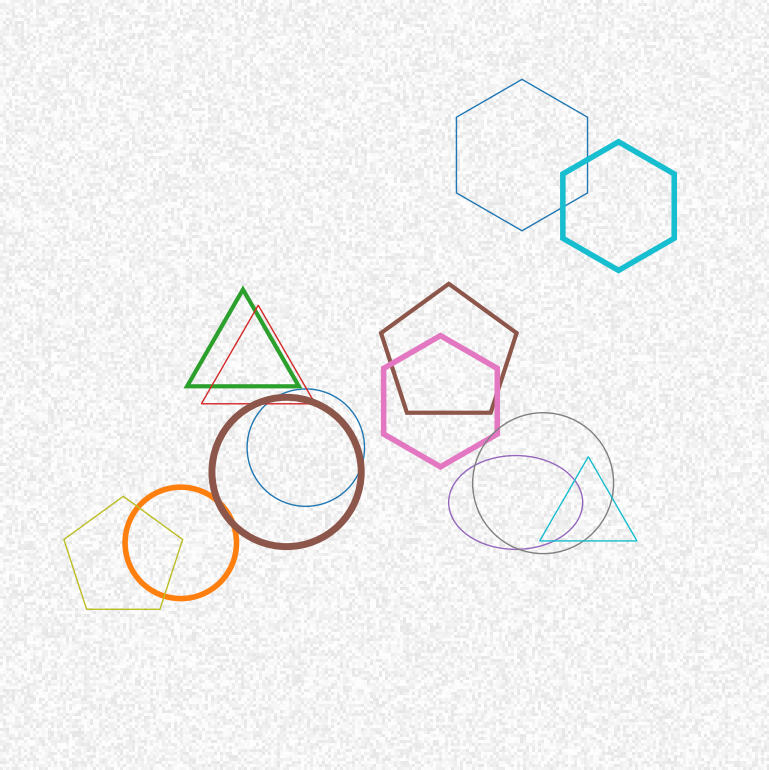[{"shape": "circle", "thickness": 0.5, "radius": 0.38, "center": [0.397, 0.419]}, {"shape": "hexagon", "thickness": 0.5, "radius": 0.49, "center": [0.678, 0.799]}, {"shape": "circle", "thickness": 2, "radius": 0.36, "center": [0.235, 0.295]}, {"shape": "triangle", "thickness": 1.5, "radius": 0.42, "center": [0.316, 0.54]}, {"shape": "triangle", "thickness": 0.5, "radius": 0.43, "center": [0.335, 0.518]}, {"shape": "oval", "thickness": 0.5, "radius": 0.44, "center": [0.67, 0.347]}, {"shape": "circle", "thickness": 2.5, "radius": 0.48, "center": [0.372, 0.387]}, {"shape": "pentagon", "thickness": 1.5, "radius": 0.46, "center": [0.583, 0.539]}, {"shape": "hexagon", "thickness": 2, "radius": 0.43, "center": [0.572, 0.479]}, {"shape": "circle", "thickness": 0.5, "radius": 0.46, "center": [0.705, 0.372]}, {"shape": "pentagon", "thickness": 0.5, "radius": 0.41, "center": [0.16, 0.274]}, {"shape": "hexagon", "thickness": 2, "radius": 0.42, "center": [0.803, 0.732]}, {"shape": "triangle", "thickness": 0.5, "radius": 0.36, "center": [0.764, 0.334]}]